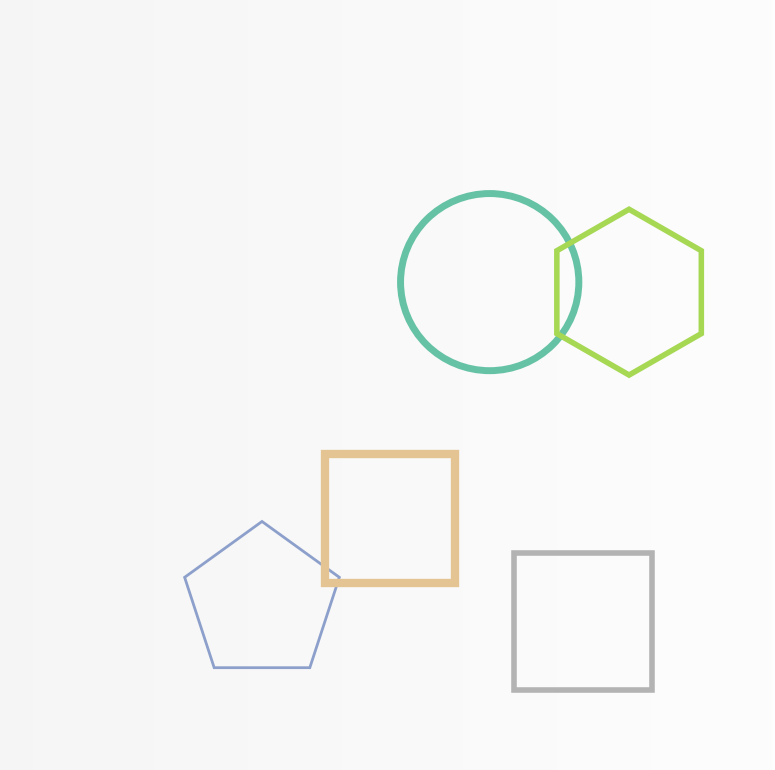[{"shape": "circle", "thickness": 2.5, "radius": 0.58, "center": [0.632, 0.634]}, {"shape": "pentagon", "thickness": 1, "radius": 0.52, "center": [0.338, 0.218]}, {"shape": "hexagon", "thickness": 2, "radius": 0.54, "center": [0.812, 0.621]}, {"shape": "square", "thickness": 3, "radius": 0.42, "center": [0.504, 0.327]}, {"shape": "square", "thickness": 2, "radius": 0.44, "center": [0.752, 0.193]}]